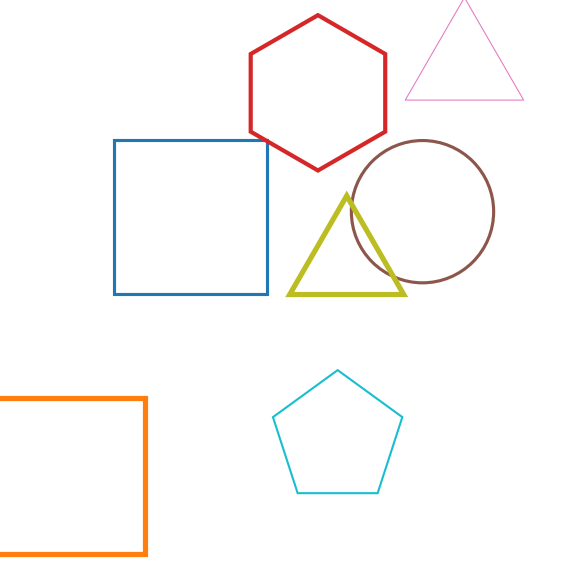[{"shape": "square", "thickness": 1.5, "radius": 0.66, "center": [0.33, 0.623]}, {"shape": "square", "thickness": 2.5, "radius": 0.68, "center": [0.116, 0.174]}, {"shape": "hexagon", "thickness": 2, "radius": 0.67, "center": [0.551, 0.838]}, {"shape": "circle", "thickness": 1.5, "radius": 0.62, "center": [0.732, 0.633]}, {"shape": "triangle", "thickness": 0.5, "radius": 0.59, "center": [0.804, 0.885]}, {"shape": "triangle", "thickness": 2.5, "radius": 0.57, "center": [0.6, 0.546]}, {"shape": "pentagon", "thickness": 1, "radius": 0.59, "center": [0.585, 0.24]}]